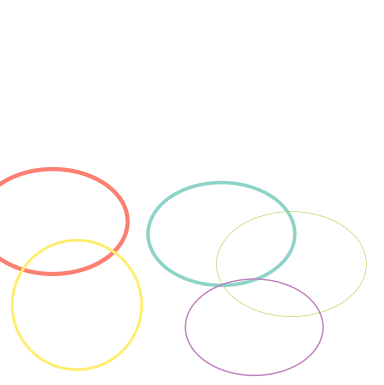[{"shape": "oval", "thickness": 2.5, "radius": 0.95, "center": [0.575, 0.392]}, {"shape": "oval", "thickness": 3, "radius": 0.97, "center": [0.137, 0.425]}, {"shape": "oval", "thickness": 0.5, "radius": 0.97, "center": [0.757, 0.314]}, {"shape": "oval", "thickness": 1, "radius": 0.89, "center": [0.66, 0.15]}, {"shape": "circle", "thickness": 2, "radius": 0.84, "center": [0.2, 0.208]}]